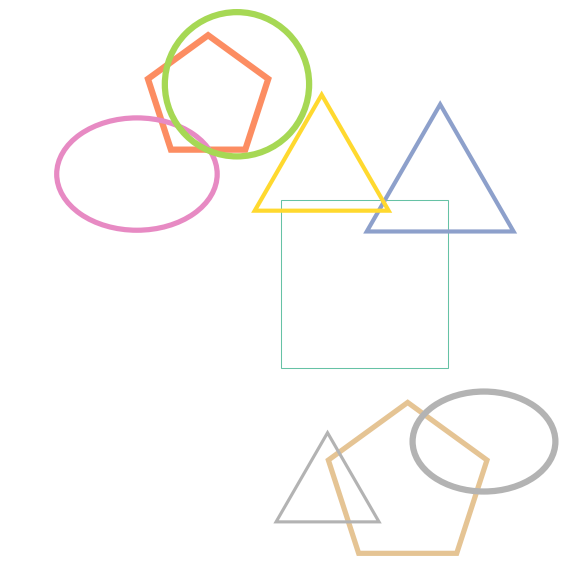[{"shape": "square", "thickness": 0.5, "radius": 0.73, "center": [0.631, 0.508]}, {"shape": "pentagon", "thickness": 3, "radius": 0.55, "center": [0.36, 0.829]}, {"shape": "triangle", "thickness": 2, "radius": 0.73, "center": [0.762, 0.672]}, {"shape": "oval", "thickness": 2.5, "radius": 0.69, "center": [0.237, 0.698]}, {"shape": "circle", "thickness": 3, "radius": 0.62, "center": [0.41, 0.853]}, {"shape": "triangle", "thickness": 2, "radius": 0.67, "center": [0.557, 0.701]}, {"shape": "pentagon", "thickness": 2.5, "radius": 0.72, "center": [0.706, 0.158]}, {"shape": "oval", "thickness": 3, "radius": 0.62, "center": [0.838, 0.235]}, {"shape": "triangle", "thickness": 1.5, "radius": 0.51, "center": [0.567, 0.147]}]